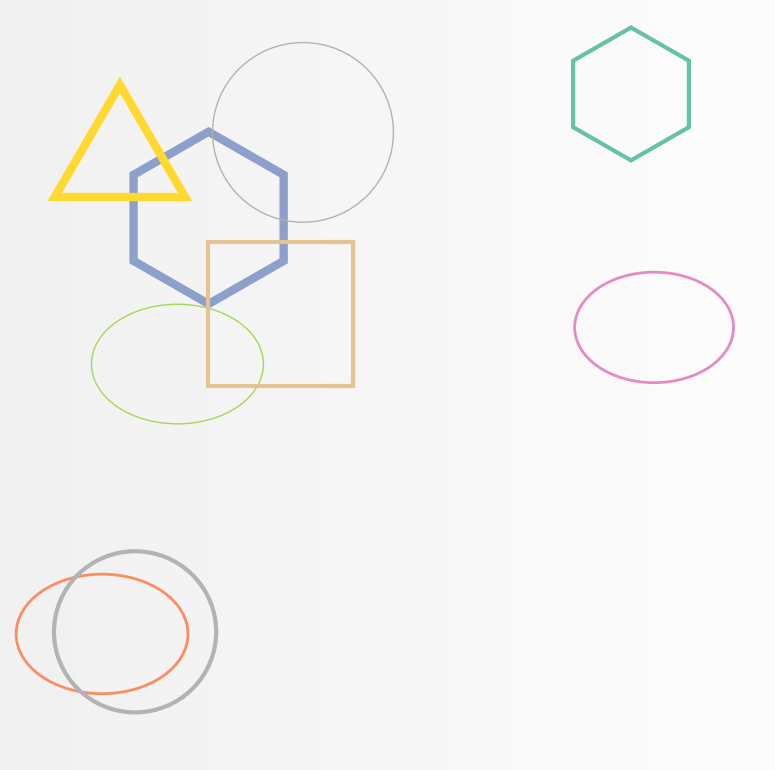[{"shape": "hexagon", "thickness": 1.5, "radius": 0.43, "center": [0.814, 0.878]}, {"shape": "oval", "thickness": 1, "radius": 0.55, "center": [0.132, 0.177]}, {"shape": "hexagon", "thickness": 3, "radius": 0.56, "center": [0.269, 0.717]}, {"shape": "oval", "thickness": 1, "radius": 0.51, "center": [0.844, 0.575]}, {"shape": "oval", "thickness": 0.5, "radius": 0.55, "center": [0.229, 0.527]}, {"shape": "triangle", "thickness": 3, "radius": 0.49, "center": [0.155, 0.793]}, {"shape": "square", "thickness": 1.5, "radius": 0.47, "center": [0.362, 0.592]}, {"shape": "circle", "thickness": 1.5, "radius": 0.52, "center": [0.174, 0.179]}, {"shape": "circle", "thickness": 0.5, "radius": 0.58, "center": [0.391, 0.828]}]